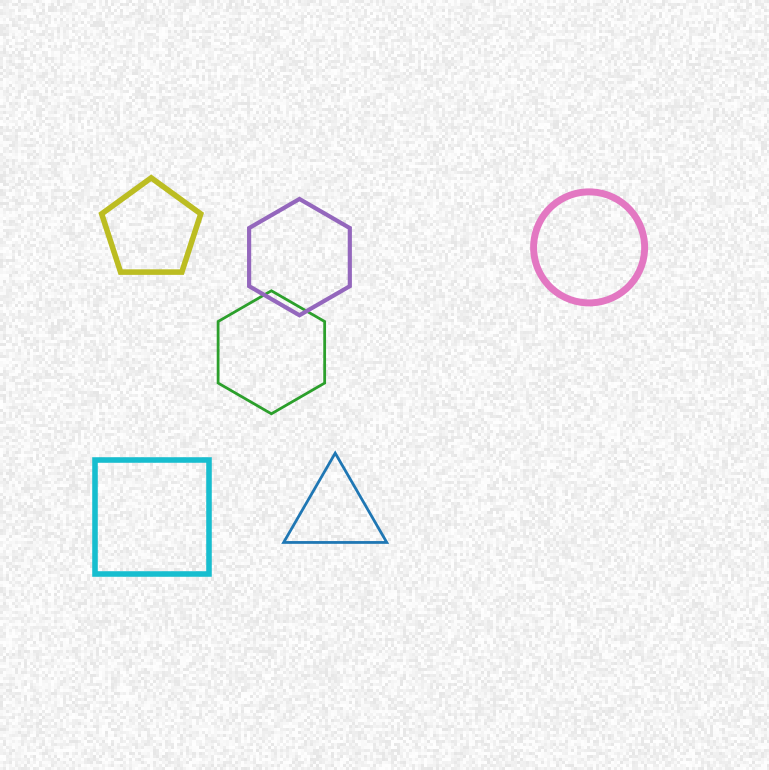[{"shape": "triangle", "thickness": 1, "radius": 0.39, "center": [0.435, 0.334]}, {"shape": "hexagon", "thickness": 1, "radius": 0.4, "center": [0.352, 0.542]}, {"shape": "hexagon", "thickness": 1.5, "radius": 0.38, "center": [0.389, 0.666]}, {"shape": "circle", "thickness": 2.5, "radius": 0.36, "center": [0.765, 0.679]}, {"shape": "pentagon", "thickness": 2, "radius": 0.34, "center": [0.196, 0.701]}, {"shape": "square", "thickness": 2, "radius": 0.37, "center": [0.197, 0.328]}]